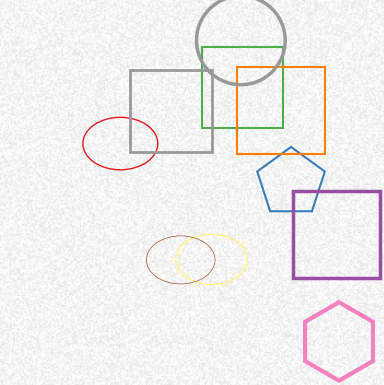[{"shape": "oval", "thickness": 1, "radius": 0.49, "center": [0.313, 0.627]}, {"shape": "pentagon", "thickness": 1.5, "radius": 0.46, "center": [0.756, 0.526]}, {"shape": "square", "thickness": 1.5, "radius": 0.53, "center": [0.629, 0.773]}, {"shape": "square", "thickness": 2.5, "radius": 0.56, "center": [0.874, 0.391]}, {"shape": "square", "thickness": 1.5, "radius": 0.57, "center": [0.731, 0.713]}, {"shape": "oval", "thickness": 0.5, "radius": 0.47, "center": [0.55, 0.326]}, {"shape": "oval", "thickness": 0.5, "radius": 0.45, "center": [0.469, 0.325]}, {"shape": "hexagon", "thickness": 3, "radius": 0.51, "center": [0.881, 0.113]}, {"shape": "circle", "thickness": 2.5, "radius": 0.58, "center": [0.626, 0.895]}, {"shape": "square", "thickness": 2, "radius": 0.53, "center": [0.445, 0.711]}]